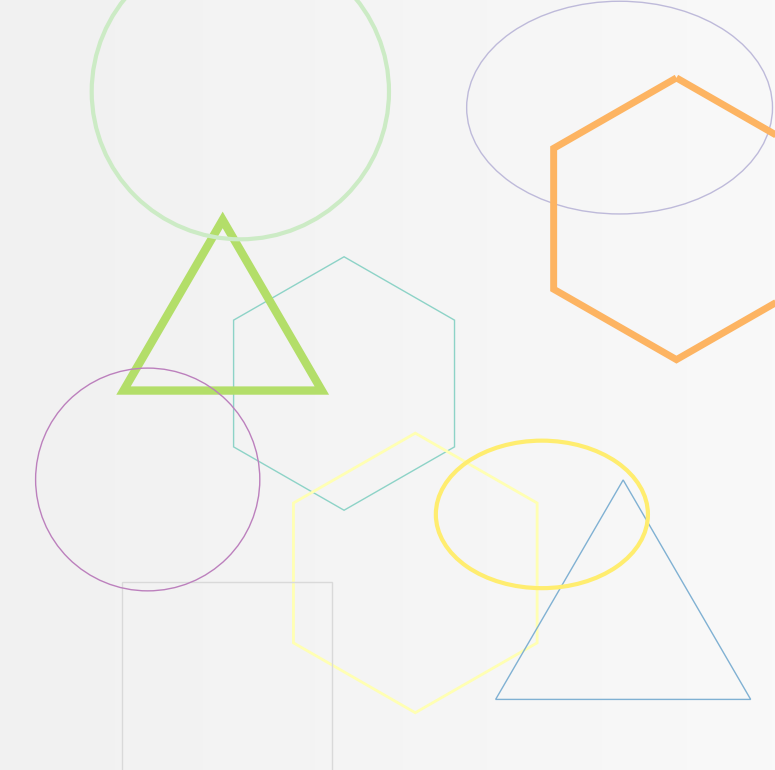[{"shape": "hexagon", "thickness": 0.5, "radius": 0.82, "center": [0.444, 0.502]}, {"shape": "hexagon", "thickness": 1, "radius": 0.91, "center": [0.536, 0.256]}, {"shape": "oval", "thickness": 0.5, "radius": 0.99, "center": [0.799, 0.86]}, {"shape": "triangle", "thickness": 0.5, "radius": 0.95, "center": [0.804, 0.187]}, {"shape": "hexagon", "thickness": 2.5, "radius": 0.91, "center": [0.873, 0.716]}, {"shape": "triangle", "thickness": 3, "radius": 0.74, "center": [0.287, 0.567]}, {"shape": "square", "thickness": 0.5, "radius": 0.68, "center": [0.293, 0.108]}, {"shape": "circle", "thickness": 0.5, "radius": 0.72, "center": [0.191, 0.377]}, {"shape": "circle", "thickness": 1.5, "radius": 0.96, "center": [0.31, 0.881]}, {"shape": "oval", "thickness": 1.5, "radius": 0.68, "center": [0.699, 0.332]}]